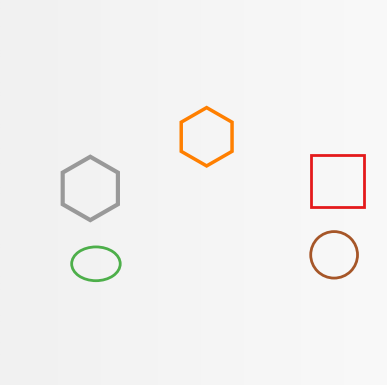[{"shape": "square", "thickness": 2, "radius": 0.34, "center": [0.871, 0.53]}, {"shape": "oval", "thickness": 2, "radius": 0.31, "center": [0.248, 0.315]}, {"shape": "hexagon", "thickness": 2.5, "radius": 0.38, "center": [0.533, 0.645]}, {"shape": "circle", "thickness": 2, "radius": 0.3, "center": [0.862, 0.338]}, {"shape": "hexagon", "thickness": 3, "radius": 0.41, "center": [0.233, 0.511]}]